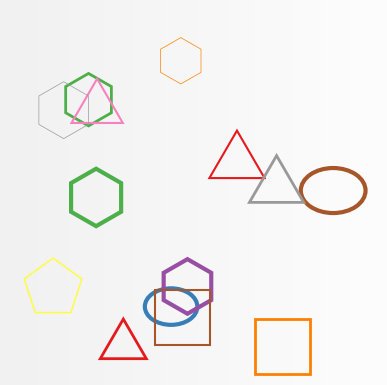[{"shape": "triangle", "thickness": 2, "radius": 0.34, "center": [0.318, 0.103]}, {"shape": "triangle", "thickness": 1.5, "radius": 0.41, "center": [0.612, 0.579]}, {"shape": "oval", "thickness": 3, "radius": 0.34, "center": [0.442, 0.204]}, {"shape": "hexagon", "thickness": 3, "radius": 0.37, "center": [0.248, 0.487]}, {"shape": "hexagon", "thickness": 2, "radius": 0.34, "center": [0.228, 0.741]}, {"shape": "hexagon", "thickness": 3, "radius": 0.35, "center": [0.484, 0.256]}, {"shape": "hexagon", "thickness": 0.5, "radius": 0.3, "center": [0.467, 0.842]}, {"shape": "square", "thickness": 2, "radius": 0.35, "center": [0.729, 0.101]}, {"shape": "pentagon", "thickness": 1, "radius": 0.39, "center": [0.137, 0.251]}, {"shape": "oval", "thickness": 3, "radius": 0.42, "center": [0.86, 0.505]}, {"shape": "square", "thickness": 1.5, "radius": 0.36, "center": [0.47, 0.175]}, {"shape": "triangle", "thickness": 1.5, "radius": 0.38, "center": [0.251, 0.719]}, {"shape": "hexagon", "thickness": 0.5, "radius": 0.37, "center": [0.164, 0.714]}, {"shape": "triangle", "thickness": 2, "radius": 0.4, "center": [0.714, 0.515]}]